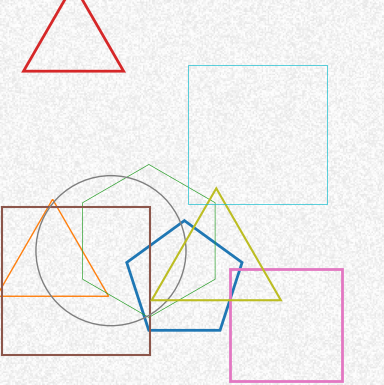[{"shape": "pentagon", "thickness": 2, "radius": 0.79, "center": [0.479, 0.269]}, {"shape": "triangle", "thickness": 1, "radius": 0.84, "center": [0.137, 0.314]}, {"shape": "hexagon", "thickness": 0.5, "radius": 0.99, "center": [0.387, 0.374]}, {"shape": "triangle", "thickness": 2, "radius": 0.75, "center": [0.191, 0.89]}, {"shape": "square", "thickness": 1.5, "radius": 0.96, "center": [0.198, 0.27]}, {"shape": "square", "thickness": 2, "radius": 0.73, "center": [0.744, 0.155]}, {"shape": "circle", "thickness": 1, "radius": 0.97, "center": [0.288, 0.349]}, {"shape": "triangle", "thickness": 1.5, "radius": 0.97, "center": [0.562, 0.317]}, {"shape": "square", "thickness": 0.5, "radius": 0.9, "center": [0.67, 0.651]}]